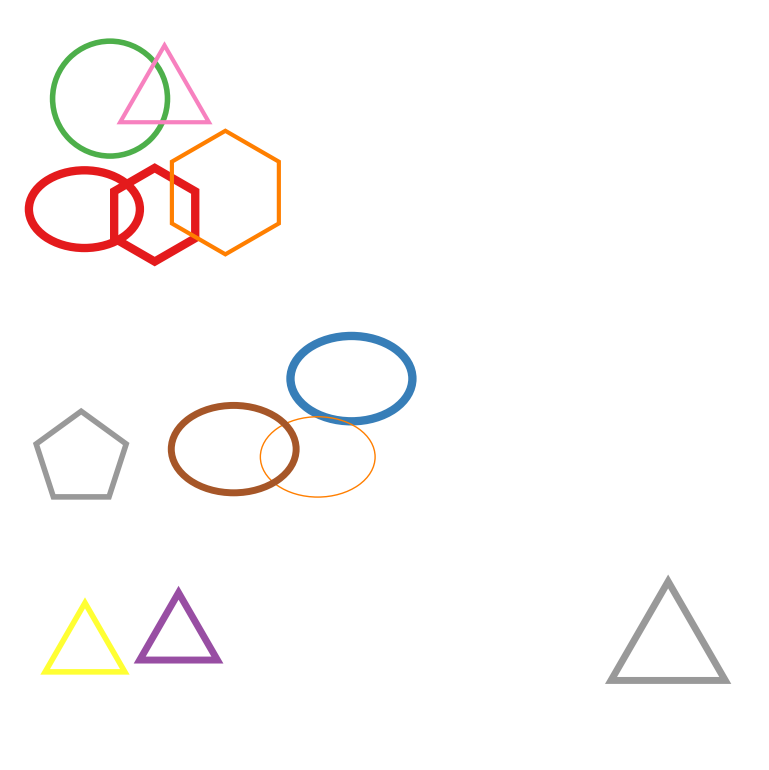[{"shape": "oval", "thickness": 3, "radius": 0.36, "center": [0.11, 0.728]}, {"shape": "hexagon", "thickness": 3, "radius": 0.3, "center": [0.201, 0.721]}, {"shape": "oval", "thickness": 3, "radius": 0.4, "center": [0.456, 0.508]}, {"shape": "circle", "thickness": 2, "radius": 0.37, "center": [0.143, 0.872]}, {"shape": "triangle", "thickness": 2.5, "radius": 0.29, "center": [0.232, 0.172]}, {"shape": "oval", "thickness": 0.5, "radius": 0.37, "center": [0.413, 0.407]}, {"shape": "hexagon", "thickness": 1.5, "radius": 0.4, "center": [0.293, 0.75]}, {"shape": "triangle", "thickness": 2, "radius": 0.3, "center": [0.11, 0.157]}, {"shape": "oval", "thickness": 2.5, "radius": 0.41, "center": [0.304, 0.417]}, {"shape": "triangle", "thickness": 1.5, "radius": 0.33, "center": [0.214, 0.875]}, {"shape": "pentagon", "thickness": 2, "radius": 0.31, "center": [0.105, 0.404]}, {"shape": "triangle", "thickness": 2.5, "radius": 0.43, "center": [0.868, 0.159]}]